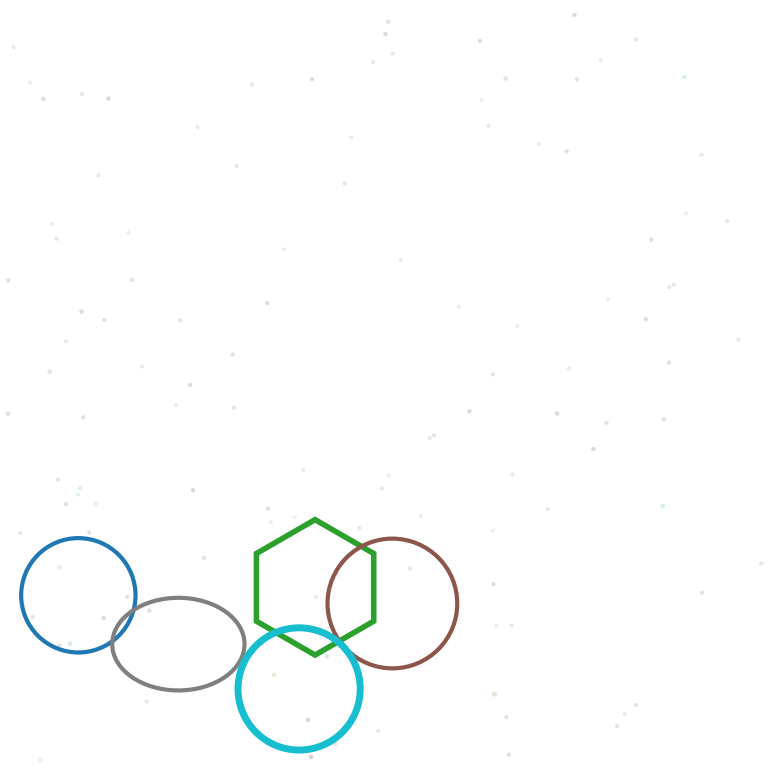[{"shape": "circle", "thickness": 1.5, "radius": 0.37, "center": [0.102, 0.227]}, {"shape": "hexagon", "thickness": 2, "radius": 0.44, "center": [0.409, 0.237]}, {"shape": "circle", "thickness": 1.5, "radius": 0.42, "center": [0.51, 0.216]}, {"shape": "oval", "thickness": 1.5, "radius": 0.43, "center": [0.232, 0.163]}, {"shape": "circle", "thickness": 2.5, "radius": 0.4, "center": [0.388, 0.105]}]